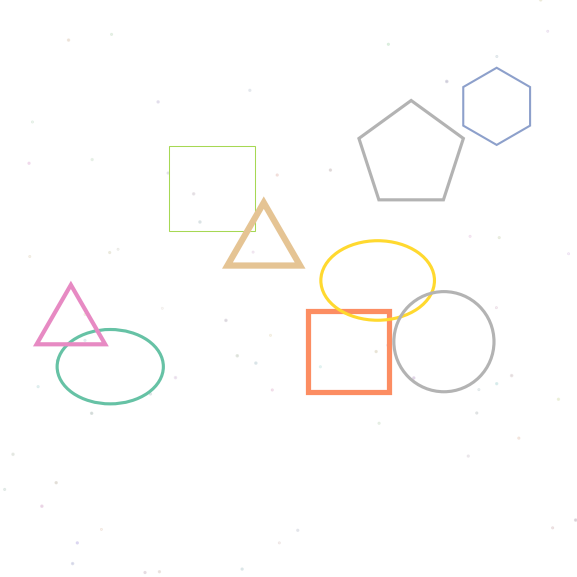[{"shape": "oval", "thickness": 1.5, "radius": 0.46, "center": [0.191, 0.364]}, {"shape": "square", "thickness": 2.5, "radius": 0.35, "center": [0.603, 0.391]}, {"shape": "hexagon", "thickness": 1, "radius": 0.33, "center": [0.86, 0.815]}, {"shape": "triangle", "thickness": 2, "radius": 0.34, "center": [0.123, 0.437]}, {"shape": "square", "thickness": 0.5, "radius": 0.37, "center": [0.368, 0.673]}, {"shape": "oval", "thickness": 1.5, "radius": 0.49, "center": [0.654, 0.513]}, {"shape": "triangle", "thickness": 3, "radius": 0.36, "center": [0.457, 0.576]}, {"shape": "circle", "thickness": 1.5, "radius": 0.43, "center": [0.769, 0.407]}, {"shape": "pentagon", "thickness": 1.5, "radius": 0.48, "center": [0.712, 0.73]}]